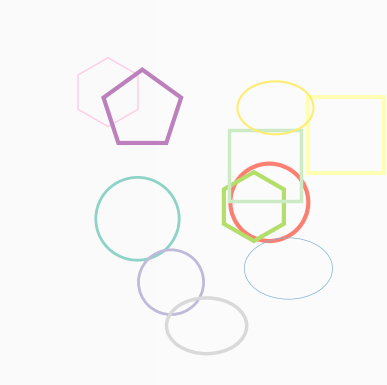[{"shape": "circle", "thickness": 2, "radius": 0.54, "center": [0.355, 0.432]}, {"shape": "square", "thickness": 3, "radius": 0.49, "center": [0.893, 0.649]}, {"shape": "circle", "thickness": 2, "radius": 0.42, "center": [0.441, 0.267]}, {"shape": "circle", "thickness": 3, "radius": 0.5, "center": [0.695, 0.474]}, {"shape": "oval", "thickness": 0.5, "radius": 0.57, "center": [0.744, 0.303]}, {"shape": "hexagon", "thickness": 3, "radius": 0.45, "center": [0.655, 0.463]}, {"shape": "hexagon", "thickness": 1, "radius": 0.45, "center": [0.279, 0.761]}, {"shape": "oval", "thickness": 2.5, "radius": 0.52, "center": [0.533, 0.154]}, {"shape": "pentagon", "thickness": 3, "radius": 0.53, "center": [0.367, 0.714]}, {"shape": "square", "thickness": 2.5, "radius": 0.46, "center": [0.684, 0.57]}, {"shape": "oval", "thickness": 1.5, "radius": 0.49, "center": [0.711, 0.72]}]